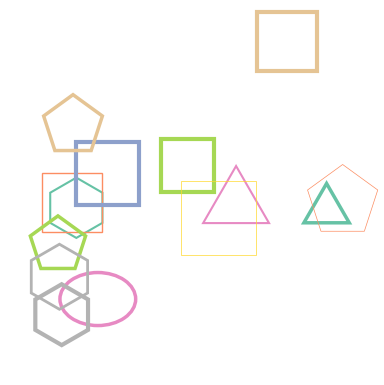[{"shape": "hexagon", "thickness": 1.5, "radius": 0.39, "center": [0.198, 0.46]}, {"shape": "triangle", "thickness": 2.5, "radius": 0.34, "center": [0.848, 0.455]}, {"shape": "pentagon", "thickness": 0.5, "radius": 0.48, "center": [0.89, 0.477]}, {"shape": "square", "thickness": 1, "radius": 0.39, "center": [0.187, 0.474]}, {"shape": "square", "thickness": 3, "radius": 0.41, "center": [0.28, 0.551]}, {"shape": "triangle", "thickness": 1.5, "radius": 0.49, "center": [0.613, 0.47]}, {"shape": "oval", "thickness": 2.5, "radius": 0.49, "center": [0.254, 0.223]}, {"shape": "square", "thickness": 3, "radius": 0.34, "center": [0.487, 0.57]}, {"shape": "pentagon", "thickness": 2.5, "radius": 0.38, "center": [0.151, 0.364]}, {"shape": "square", "thickness": 0.5, "radius": 0.48, "center": [0.567, 0.434]}, {"shape": "pentagon", "thickness": 2.5, "radius": 0.4, "center": [0.19, 0.674]}, {"shape": "square", "thickness": 3, "radius": 0.39, "center": [0.745, 0.892]}, {"shape": "hexagon", "thickness": 3, "radius": 0.4, "center": [0.16, 0.183]}, {"shape": "hexagon", "thickness": 2, "radius": 0.42, "center": [0.154, 0.281]}]